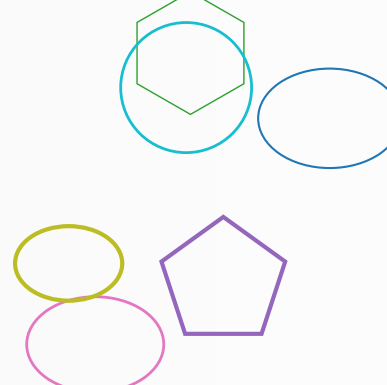[{"shape": "oval", "thickness": 1.5, "radius": 0.92, "center": [0.851, 0.693]}, {"shape": "hexagon", "thickness": 1, "radius": 0.8, "center": [0.492, 0.862]}, {"shape": "pentagon", "thickness": 3, "radius": 0.84, "center": [0.576, 0.269]}, {"shape": "oval", "thickness": 2, "radius": 0.88, "center": [0.246, 0.105]}, {"shape": "oval", "thickness": 3, "radius": 0.69, "center": [0.177, 0.316]}, {"shape": "circle", "thickness": 2, "radius": 0.84, "center": [0.48, 0.772]}]